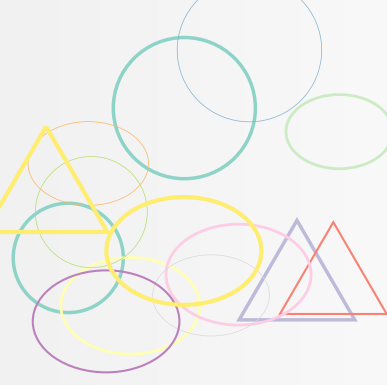[{"shape": "circle", "thickness": 2.5, "radius": 0.71, "center": [0.176, 0.33]}, {"shape": "circle", "thickness": 2.5, "radius": 0.92, "center": [0.476, 0.719]}, {"shape": "oval", "thickness": 2, "radius": 0.9, "center": [0.336, 0.206]}, {"shape": "triangle", "thickness": 2.5, "radius": 0.86, "center": [0.766, 0.255]}, {"shape": "triangle", "thickness": 1.5, "radius": 0.79, "center": [0.86, 0.264]}, {"shape": "circle", "thickness": 0.5, "radius": 0.93, "center": [0.644, 0.87]}, {"shape": "oval", "thickness": 0.5, "radius": 0.78, "center": [0.228, 0.575]}, {"shape": "circle", "thickness": 0.5, "radius": 0.72, "center": [0.236, 0.449]}, {"shape": "oval", "thickness": 2, "radius": 0.94, "center": [0.616, 0.287]}, {"shape": "oval", "thickness": 0.5, "radius": 0.75, "center": [0.545, 0.233]}, {"shape": "oval", "thickness": 1.5, "radius": 0.95, "center": [0.274, 0.165]}, {"shape": "oval", "thickness": 2, "radius": 0.69, "center": [0.876, 0.658]}, {"shape": "oval", "thickness": 3, "radius": 1.0, "center": [0.475, 0.348]}, {"shape": "triangle", "thickness": 3, "radius": 0.91, "center": [0.119, 0.489]}]